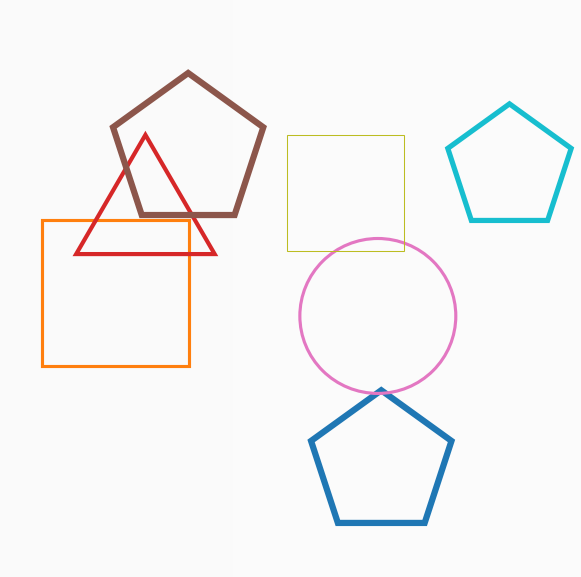[{"shape": "pentagon", "thickness": 3, "radius": 0.64, "center": [0.656, 0.196]}, {"shape": "square", "thickness": 1.5, "radius": 0.63, "center": [0.199, 0.492]}, {"shape": "triangle", "thickness": 2, "radius": 0.69, "center": [0.25, 0.628]}, {"shape": "pentagon", "thickness": 3, "radius": 0.68, "center": [0.324, 0.737]}, {"shape": "circle", "thickness": 1.5, "radius": 0.67, "center": [0.65, 0.452]}, {"shape": "square", "thickness": 0.5, "radius": 0.5, "center": [0.595, 0.664]}, {"shape": "pentagon", "thickness": 2.5, "radius": 0.56, "center": [0.877, 0.708]}]